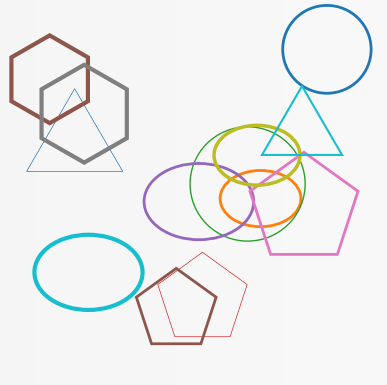[{"shape": "triangle", "thickness": 0.5, "radius": 0.72, "center": [0.193, 0.626]}, {"shape": "circle", "thickness": 2, "radius": 0.57, "center": [0.844, 0.872]}, {"shape": "oval", "thickness": 2, "radius": 0.52, "center": [0.672, 0.484]}, {"shape": "circle", "thickness": 1, "radius": 0.74, "center": [0.639, 0.522]}, {"shape": "pentagon", "thickness": 0.5, "radius": 0.61, "center": [0.522, 0.223]}, {"shape": "oval", "thickness": 2, "radius": 0.71, "center": [0.513, 0.476]}, {"shape": "pentagon", "thickness": 2, "radius": 0.54, "center": [0.455, 0.195]}, {"shape": "hexagon", "thickness": 3, "radius": 0.57, "center": [0.128, 0.794]}, {"shape": "pentagon", "thickness": 2, "radius": 0.73, "center": [0.784, 0.458]}, {"shape": "hexagon", "thickness": 3, "radius": 0.64, "center": [0.217, 0.705]}, {"shape": "oval", "thickness": 2.5, "radius": 0.55, "center": [0.663, 0.597]}, {"shape": "oval", "thickness": 3, "radius": 0.7, "center": [0.228, 0.293]}, {"shape": "triangle", "thickness": 1.5, "radius": 0.6, "center": [0.779, 0.657]}]